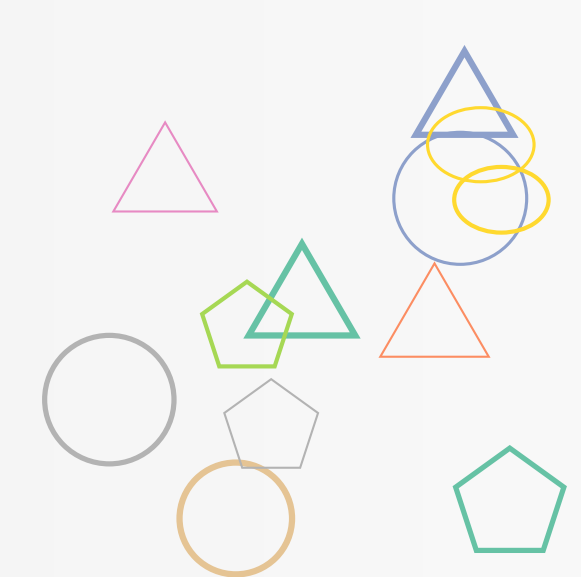[{"shape": "pentagon", "thickness": 2.5, "radius": 0.49, "center": [0.877, 0.125]}, {"shape": "triangle", "thickness": 3, "radius": 0.53, "center": [0.52, 0.471]}, {"shape": "triangle", "thickness": 1, "radius": 0.54, "center": [0.748, 0.435]}, {"shape": "triangle", "thickness": 3, "radius": 0.48, "center": [0.799, 0.814]}, {"shape": "circle", "thickness": 1.5, "radius": 0.57, "center": [0.792, 0.656]}, {"shape": "triangle", "thickness": 1, "radius": 0.51, "center": [0.284, 0.684]}, {"shape": "pentagon", "thickness": 2, "radius": 0.41, "center": [0.425, 0.43]}, {"shape": "oval", "thickness": 2, "radius": 0.41, "center": [0.863, 0.653]}, {"shape": "oval", "thickness": 1.5, "radius": 0.46, "center": [0.827, 0.749]}, {"shape": "circle", "thickness": 3, "radius": 0.48, "center": [0.406, 0.101]}, {"shape": "circle", "thickness": 2.5, "radius": 0.56, "center": [0.188, 0.307]}, {"shape": "pentagon", "thickness": 1, "radius": 0.42, "center": [0.467, 0.258]}]